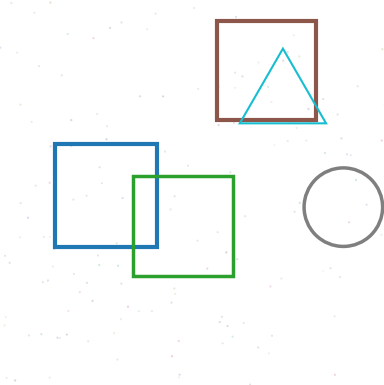[{"shape": "square", "thickness": 3, "radius": 0.67, "center": [0.275, 0.492]}, {"shape": "square", "thickness": 2.5, "radius": 0.65, "center": [0.476, 0.412]}, {"shape": "square", "thickness": 3, "radius": 0.64, "center": [0.692, 0.816]}, {"shape": "circle", "thickness": 2.5, "radius": 0.51, "center": [0.892, 0.462]}, {"shape": "triangle", "thickness": 1.5, "radius": 0.65, "center": [0.735, 0.744]}]